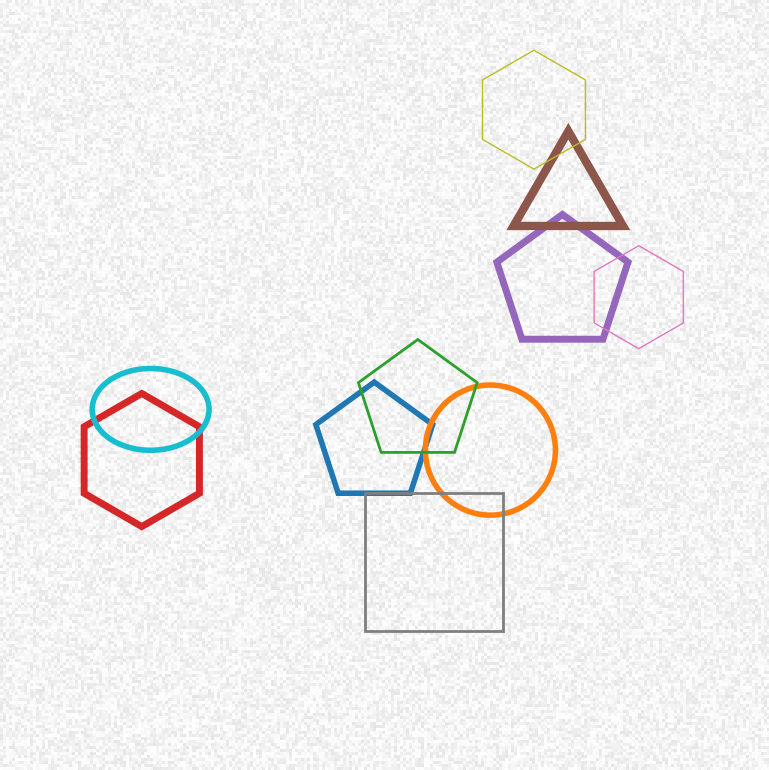[{"shape": "pentagon", "thickness": 2, "radius": 0.4, "center": [0.486, 0.424]}, {"shape": "circle", "thickness": 2, "radius": 0.42, "center": [0.637, 0.415]}, {"shape": "pentagon", "thickness": 1, "radius": 0.41, "center": [0.543, 0.478]}, {"shape": "hexagon", "thickness": 2.5, "radius": 0.43, "center": [0.184, 0.403]}, {"shape": "pentagon", "thickness": 2.5, "radius": 0.45, "center": [0.73, 0.632]}, {"shape": "triangle", "thickness": 3, "radius": 0.41, "center": [0.738, 0.748]}, {"shape": "hexagon", "thickness": 0.5, "radius": 0.33, "center": [0.83, 0.614]}, {"shape": "square", "thickness": 1, "radius": 0.45, "center": [0.564, 0.271]}, {"shape": "hexagon", "thickness": 0.5, "radius": 0.39, "center": [0.693, 0.858]}, {"shape": "oval", "thickness": 2, "radius": 0.38, "center": [0.196, 0.468]}]